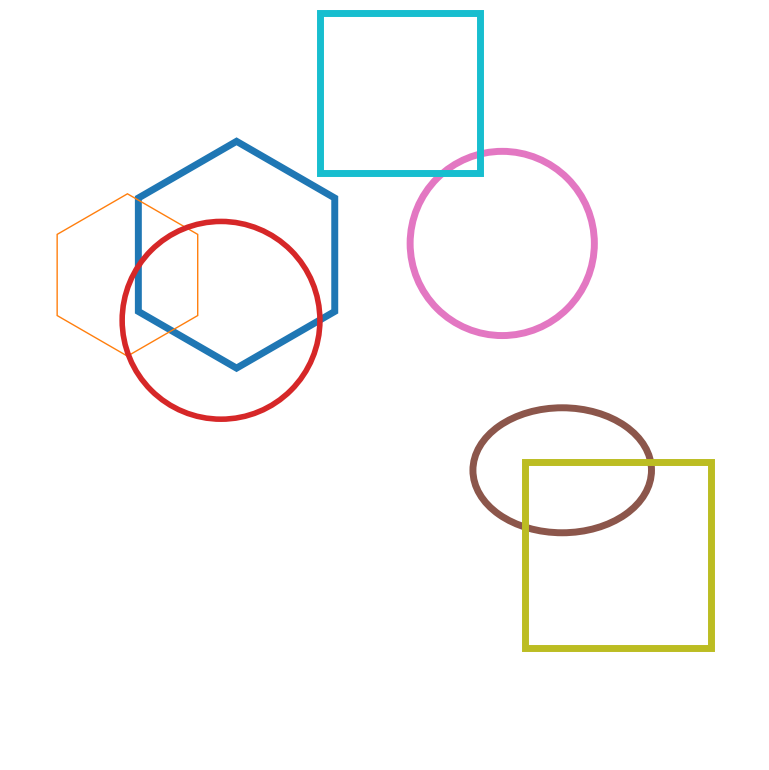[{"shape": "hexagon", "thickness": 2.5, "radius": 0.74, "center": [0.307, 0.669]}, {"shape": "hexagon", "thickness": 0.5, "radius": 0.53, "center": [0.165, 0.643]}, {"shape": "circle", "thickness": 2, "radius": 0.64, "center": [0.287, 0.584]}, {"shape": "oval", "thickness": 2.5, "radius": 0.58, "center": [0.73, 0.389]}, {"shape": "circle", "thickness": 2.5, "radius": 0.6, "center": [0.652, 0.684]}, {"shape": "square", "thickness": 2.5, "radius": 0.6, "center": [0.803, 0.279]}, {"shape": "square", "thickness": 2.5, "radius": 0.52, "center": [0.519, 0.879]}]